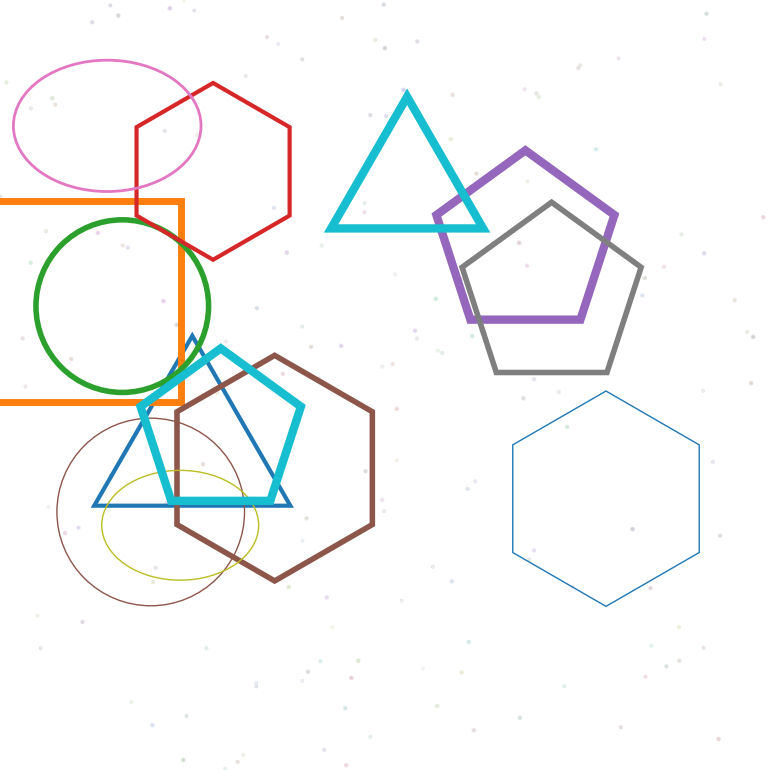[{"shape": "hexagon", "thickness": 0.5, "radius": 0.7, "center": [0.787, 0.352]}, {"shape": "triangle", "thickness": 1.5, "radius": 0.74, "center": [0.25, 0.417]}, {"shape": "square", "thickness": 2.5, "radius": 0.65, "center": [0.105, 0.609]}, {"shape": "circle", "thickness": 2, "radius": 0.56, "center": [0.159, 0.602]}, {"shape": "hexagon", "thickness": 1.5, "radius": 0.57, "center": [0.277, 0.777]}, {"shape": "pentagon", "thickness": 3, "radius": 0.61, "center": [0.682, 0.683]}, {"shape": "circle", "thickness": 0.5, "radius": 0.61, "center": [0.196, 0.335]}, {"shape": "hexagon", "thickness": 2, "radius": 0.73, "center": [0.357, 0.392]}, {"shape": "oval", "thickness": 1, "radius": 0.61, "center": [0.139, 0.837]}, {"shape": "pentagon", "thickness": 2, "radius": 0.61, "center": [0.716, 0.615]}, {"shape": "oval", "thickness": 0.5, "radius": 0.51, "center": [0.234, 0.318]}, {"shape": "triangle", "thickness": 3, "radius": 0.57, "center": [0.529, 0.76]}, {"shape": "pentagon", "thickness": 3, "radius": 0.55, "center": [0.287, 0.438]}]